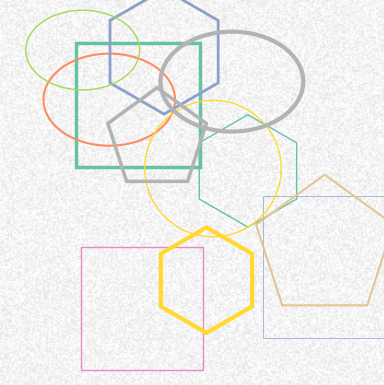[{"shape": "square", "thickness": 2.5, "radius": 0.8, "center": [0.358, 0.726]}, {"shape": "hexagon", "thickness": 1, "radius": 0.73, "center": [0.644, 0.556]}, {"shape": "oval", "thickness": 1.5, "radius": 0.85, "center": [0.284, 0.741]}, {"shape": "square", "thickness": 0.5, "radius": 0.92, "center": [0.867, 0.307]}, {"shape": "hexagon", "thickness": 2, "radius": 0.81, "center": [0.426, 0.866]}, {"shape": "square", "thickness": 1, "radius": 0.79, "center": [0.368, 0.199]}, {"shape": "oval", "thickness": 1, "radius": 0.74, "center": [0.215, 0.87]}, {"shape": "circle", "thickness": 1, "radius": 0.89, "center": [0.553, 0.562]}, {"shape": "hexagon", "thickness": 3, "radius": 0.68, "center": [0.536, 0.272]}, {"shape": "pentagon", "thickness": 1.5, "radius": 0.94, "center": [0.843, 0.359]}, {"shape": "oval", "thickness": 3, "radius": 0.93, "center": [0.602, 0.788]}, {"shape": "pentagon", "thickness": 2.5, "radius": 0.67, "center": [0.408, 0.638]}]